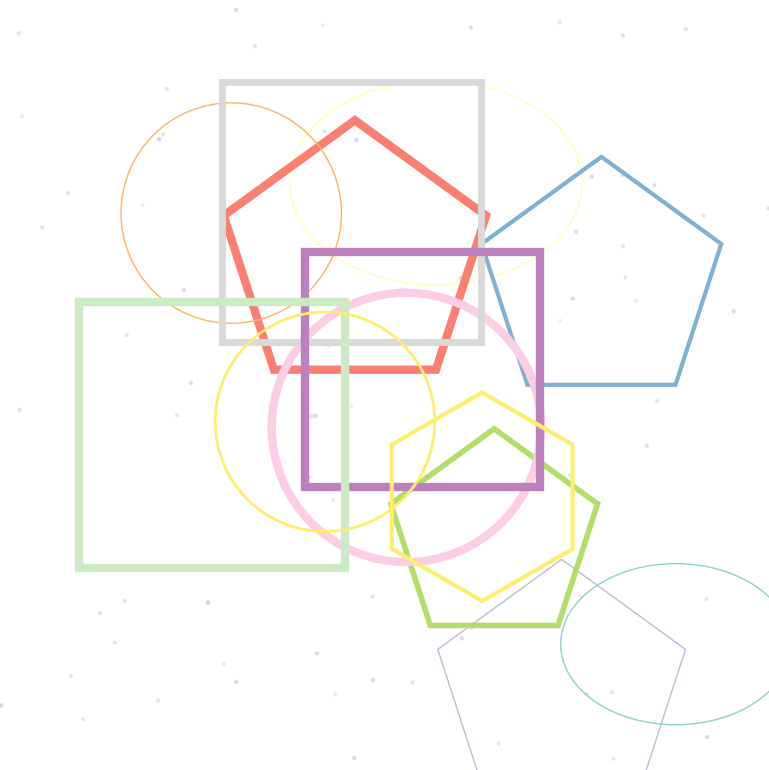[{"shape": "oval", "thickness": 0.5, "radius": 0.75, "center": [0.878, 0.163]}, {"shape": "oval", "thickness": 0.5, "radius": 0.95, "center": [0.566, 0.763]}, {"shape": "pentagon", "thickness": 0.5, "radius": 0.85, "center": [0.729, 0.104]}, {"shape": "pentagon", "thickness": 3, "radius": 0.9, "center": [0.461, 0.665]}, {"shape": "pentagon", "thickness": 1.5, "radius": 0.82, "center": [0.781, 0.633]}, {"shape": "circle", "thickness": 0.5, "radius": 0.72, "center": [0.3, 0.723]}, {"shape": "pentagon", "thickness": 2, "radius": 0.71, "center": [0.642, 0.302]}, {"shape": "circle", "thickness": 3, "radius": 0.87, "center": [0.528, 0.445]}, {"shape": "square", "thickness": 2.5, "radius": 0.84, "center": [0.457, 0.725]}, {"shape": "square", "thickness": 3, "radius": 0.76, "center": [0.549, 0.52]}, {"shape": "square", "thickness": 3, "radius": 0.86, "center": [0.276, 0.435]}, {"shape": "circle", "thickness": 1, "radius": 0.71, "center": [0.422, 0.452]}, {"shape": "hexagon", "thickness": 1.5, "radius": 0.68, "center": [0.626, 0.355]}]